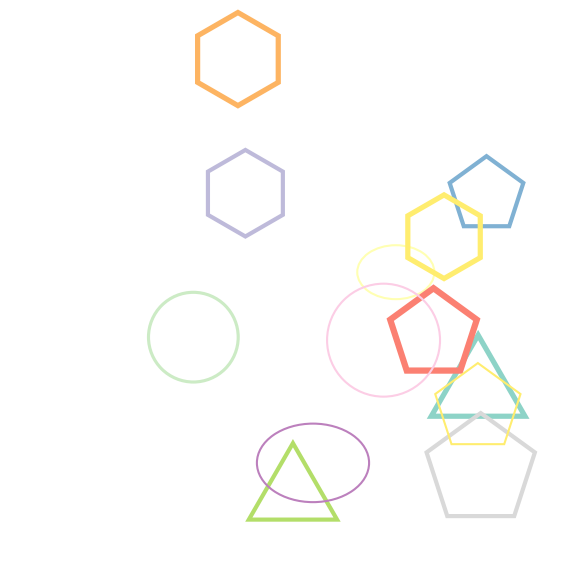[{"shape": "triangle", "thickness": 2.5, "radius": 0.47, "center": [0.828, 0.325]}, {"shape": "oval", "thickness": 1, "radius": 0.33, "center": [0.685, 0.528]}, {"shape": "hexagon", "thickness": 2, "radius": 0.37, "center": [0.425, 0.665]}, {"shape": "pentagon", "thickness": 3, "radius": 0.39, "center": [0.751, 0.421]}, {"shape": "pentagon", "thickness": 2, "radius": 0.34, "center": [0.842, 0.662]}, {"shape": "hexagon", "thickness": 2.5, "radius": 0.4, "center": [0.412, 0.897]}, {"shape": "triangle", "thickness": 2, "radius": 0.44, "center": [0.507, 0.143]}, {"shape": "circle", "thickness": 1, "radius": 0.49, "center": [0.664, 0.41]}, {"shape": "pentagon", "thickness": 2, "radius": 0.49, "center": [0.832, 0.185]}, {"shape": "oval", "thickness": 1, "radius": 0.49, "center": [0.542, 0.198]}, {"shape": "circle", "thickness": 1.5, "radius": 0.39, "center": [0.335, 0.415]}, {"shape": "hexagon", "thickness": 2.5, "radius": 0.36, "center": [0.769, 0.589]}, {"shape": "pentagon", "thickness": 1, "radius": 0.39, "center": [0.827, 0.293]}]